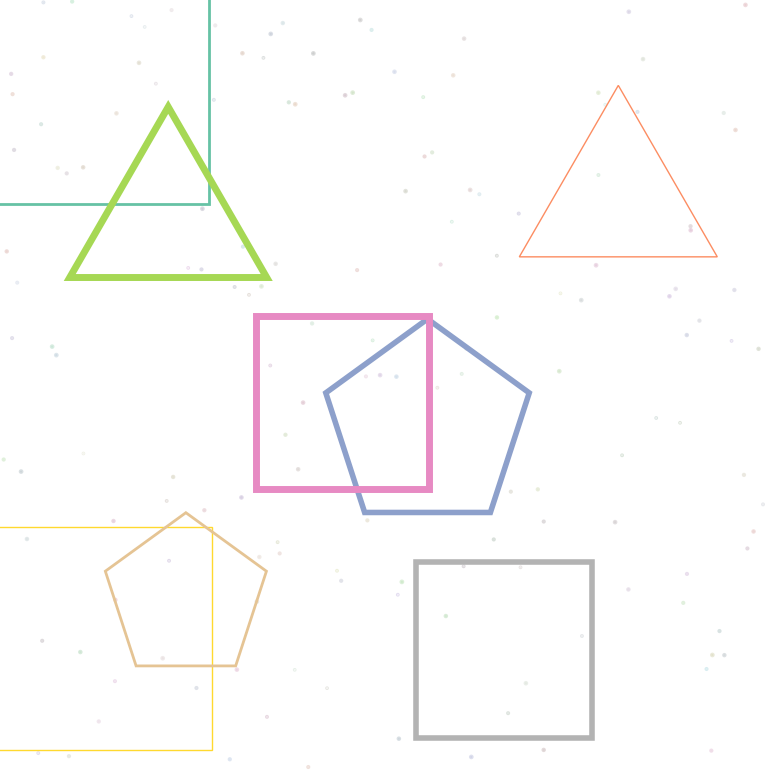[{"shape": "square", "thickness": 1, "radius": 0.74, "center": [0.124, 0.882]}, {"shape": "triangle", "thickness": 0.5, "radius": 0.74, "center": [0.803, 0.741]}, {"shape": "pentagon", "thickness": 2, "radius": 0.69, "center": [0.555, 0.447]}, {"shape": "square", "thickness": 2.5, "radius": 0.56, "center": [0.445, 0.478]}, {"shape": "triangle", "thickness": 2.5, "radius": 0.74, "center": [0.218, 0.713]}, {"shape": "square", "thickness": 0.5, "radius": 0.72, "center": [0.13, 0.171]}, {"shape": "pentagon", "thickness": 1, "radius": 0.55, "center": [0.241, 0.224]}, {"shape": "square", "thickness": 2, "radius": 0.57, "center": [0.654, 0.156]}]